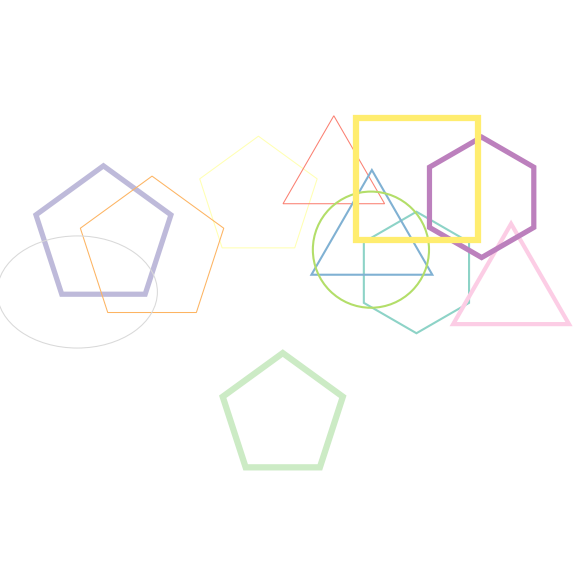[{"shape": "hexagon", "thickness": 1, "radius": 0.53, "center": [0.721, 0.527]}, {"shape": "pentagon", "thickness": 0.5, "radius": 0.53, "center": [0.448, 0.656]}, {"shape": "pentagon", "thickness": 2.5, "radius": 0.61, "center": [0.179, 0.589]}, {"shape": "triangle", "thickness": 0.5, "radius": 0.51, "center": [0.578, 0.697]}, {"shape": "triangle", "thickness": 1, "radius": 0.6, "center": [0.644, 0.584]}, {"shape": "pentagon", "thickness": 0.5, "radius": 0.65, "center": [0.263, 0.564]}, {"shape": "circle", "thickness": 1, "radius": 0.5, "center": [0.642, 0.567]}, {"shape": "triangle", "thickness": 2, "radius": 0.58, "center": [0.885, 0.496]}, {"shape": "oval", "thickness": 0.5, "radius": 0.69, "center": [0.134, 0.494]}, {"shape": "hexagon", "thickness": 2.5, "radius": 0.52, "center": [0.834, 0.657]}, {"shape": "pentagon", "thickness": 3, "radius": 0.55, "center": [0.49, 0.278]}, {"shape": "square", "thickness": 3, "radius": 0.53, "center": [0.721, 0.69]}]